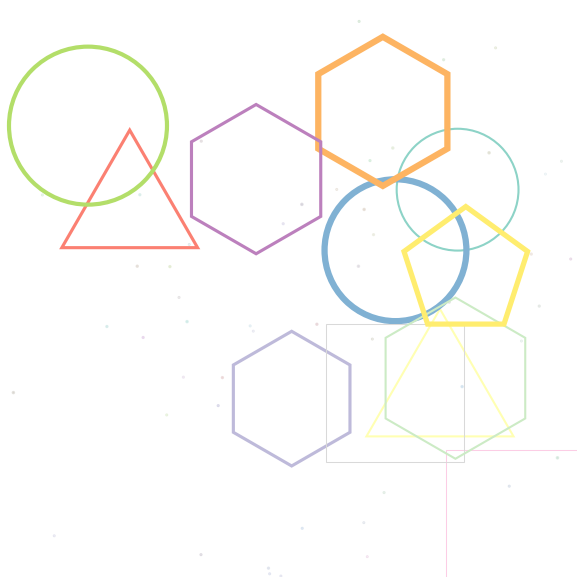[{"shape": "circle", "thickness": 1, "radius": 0.53, "center": [0.792, 0.671]}, {"shape": "triangle", "thickness": 1, "radius": 0.74, "center": [0.762, 0.317]}, {"shape": "hexagon", "thickness": 1.5, "radius": 0.58, "center": [0.505, 0.309]}, {"shape": "triangle", "thickness": 1.5, "radius": 0.68, "center": [0.225, 0.638]}, {"shape": "circle", "thickness": 3, "radius": 0.61, "center": [0.685, 0.566]}, {"shape": "hexagon", "thickness": 3, "radius": 0.65, "center": [0.663, 0.806]}, {"shape": "circle", "thickness": 2, "radius": 0.68, "center": [0.152, 0.782]}, {"shape": "square", "thickness": 0.5, "radius": 0.59, "center": [0.89, 0.102]}, {"shape": "square", "thickness": 0.5, "radius": 0.59, "center": [0.684, 0.319]}, {"shape": "hexagon", "thickness": 1.5, "radius": 0.65, "center": [0.443, 0.689]}, {"shape": "hexagon", "thickness": 1, "radius": 0.7, "center": [0.789, 0.344]}, {"shape": "pentagon", "thickness": 2.5, "radius": 0.56, "center": [0.807, 0.529]}]